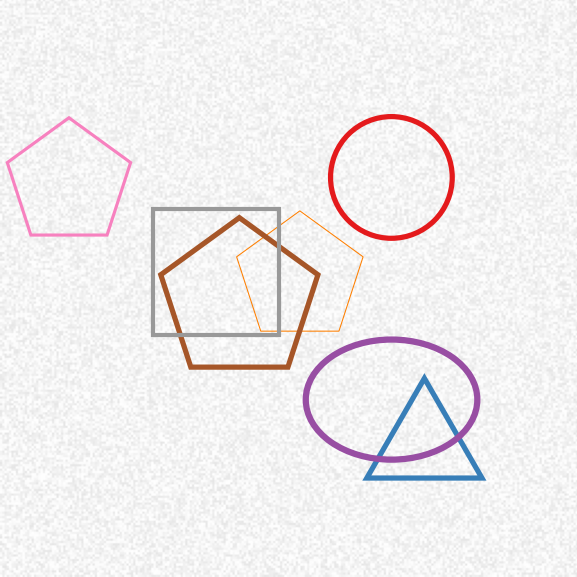[{"shape": "circle", "thickness": 2.5, "radius": 0.53, "center": [0.678, 0.692]}, {"shape": "triangle", "thickness": 2.5, "radius": 0.58, "center": [0.735, 0.229]}, {"shape": "oval", "thickness": 3, "radius": 0.74, "center": [0.678, 0.307]}, {"shape": "pentagon", "thickness": 0.5, "radius": 0.58, "center": [0.519, 0.519]}, {"shape": "pentagon", "thickness": 2.5, "radius": 0.72, "center": [0.414, 0.479]}, {"shape": "pentagon", "thickness": 1.5, "radius": 0.56, "center": [0.119, 0.683]}, {"shape": "square", "thickness": 2, "radius": 0.55, "center": [0.374, 0.528]}]